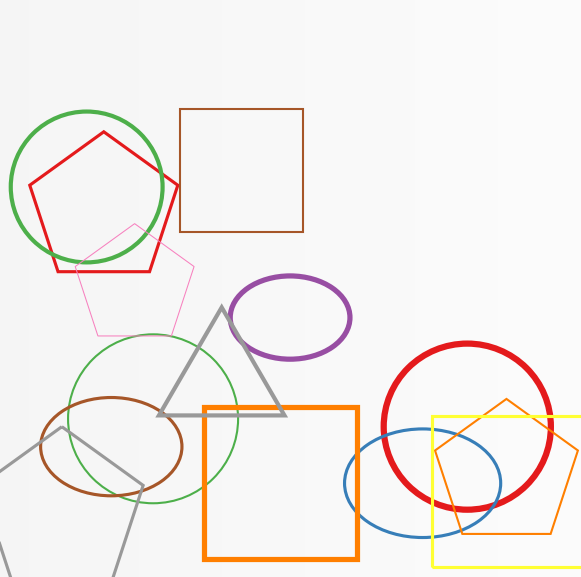[{"shape": "pentagon", "thickness": 1.5, "radius": 0.67, "center": [0.179, 0.637]}, {"shape": "circle", "thickness": 3, "radius": 0.72, "center": [0.804, 0.26]}, {"shape": "oval", "thickness": 1.5, "radius": 0.67, "center": [0.727, 0.162]}, {"shape": "circle", "thickness": 2, "radius": 0.65, "center": [0.149, 0.675]}, {"shape": "circle", "thickness": 1, "radius": 0.73, "center": [0.263, 0.274]}, {"shape": "oval", "thickness": 2.5, "radius": 0.51, "center": [0.499, 0.449]}, {"shape": "pentagon", "thickness": 1, "radius": 0.65, "center": [0.871, 0.179]}, {"shape": "square", "thickness": 2.5, "radius": 0.66, "center": [0.483, 0.163]}, {"shape": "square", "thickness": 1.5, "radius": 0.66, "center": [0.874, 0.148]}, {"shape": "oval", "thickness": 1.5, "radius": 0.61, "center": [0.191, 0.226]}, {"shape": "square", "thickness": 1, "radius": 0.53, "center": [0.415, 0.704]}, {"shape": "pentagon", "thickness": 0.5, "radius": 0.54, "center": [0.232, 0.504]}, {"shape": "triangle", "thickness": 2, "radius": 0.62, "center": [0.381, 0.342]}, {"shape": "pentagon", "thickness": 1.5, "radius": 0.74, "center": [0.106, 0.113]}]